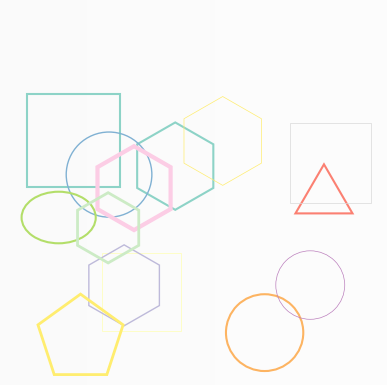[{"shape": "hexagon", "thickness": 1.5, "radius": 0.57, "center": [0.452, 0.569]}, {"shape": "square", "thickness": 1.5, "radius": 0.6, "center": [0.189, 0.635]}, {"shape": "square", "thickness": 0.5, "radius": 0.51, "center": [0.366, 0.241]}, {"shape": "hexagon", "thickness": 1, "radius": 0.53, "center": [0.32, 0.259]}, {"shape": "triangle", "thickness": 1.5, "radius": 0.42, "center": [0.836, 0.488]}, {"shape": "circle", "thickness": 1, "radius": 0.55, "center": [0.281, 0.547]}, {"shape": "circle", "thickness": 1.5, "radius": 0.5, "center": [0.683, 0.136]}, {"shape": "oval", "thickness": 1.5, "radius": 0.48, "center": [0.151, 0.435]}, {"shape": "hexagon", "thickness": 3, "radius": 0.54, "center": [0.346, 0.511]}, {"shape": "square", "thickness": 0.5, "radius": 0.52, "center": [0.853, 0.577]}, {"shape": "circle", "thickness": 0.5, "radius": 0.44, "center": [0.801, 0.26]}, {"shape": "hexagon", "thickness": 2, "radius": 0.46, "center": [0.279, 0.408]}, {"shape": "pentagon", "thickness": 2, "radius": 0.58, "center": [0.208, 0.121]}, {"shape": "hexagon", "thickness": 0.5, "radius": 0.58, "center": [0.575, 0.634]}]